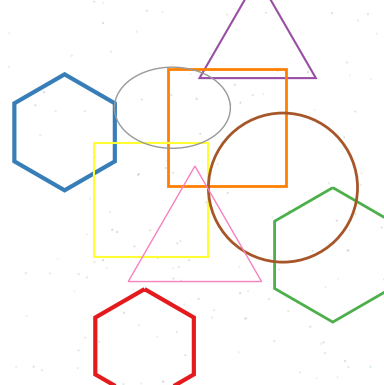[{"shape": "hexagon", "thickness": 3, "radius": 0.74, "center": [0.376, 0.101]}, {"shape": "hexagon", "thickness": 3, "radius": 0.75, "center": [0.168, 0.656]}, {"shape": "hexagon", "thickness": 2, "radius": 0.87, "center": [0.864, 0.338]}, {"shape": "triangle", "thickness": 1.5, "radius": 0.87, "center": [0.669, 0.884]}, {"shape": "square", "thickness": 2, "radius": 0.76, "center": [0.59, 0.669]}, {"shape": "square", "thickness": 1.5, "radius": 0.74, "center": [0.393, 0.48]}, {"shape": "circle", "thickness": 2, "radius": 0.97, "center": [0.735, 0.513]}, {"shape": "triangle", "thickness": 1, "radius": 1.0, "center": [0.506, 0.369]}, {"shape": "oval", "thickness": 1, "radius": 0.75, "center": [0.448, 0.72]}]